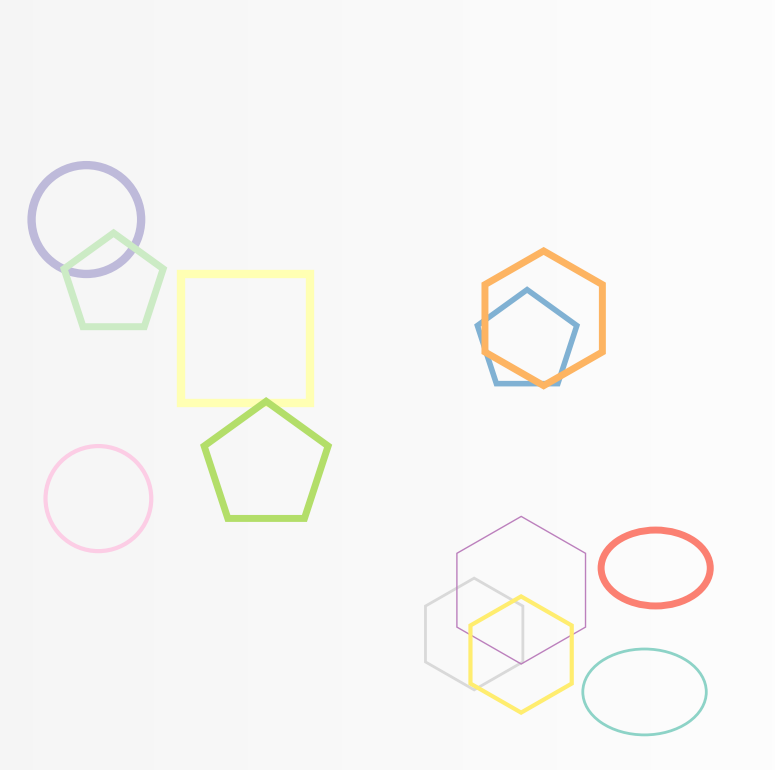[{"shape": "oval", "thickness": 1, "radius": 0.4, "center": [0.832, 0.101]}, {"shape": "square", "thickness": 3, "radius": 0.42, "center": [0.317, 0.561]}, {"shape": "circle", "thickness": 3, "radius": 0.35, "center": [0.111, 0.715]}, {"shape": "oval", "thickness": 2.5, "radius": 0.35, "center": [0.846, 0.262]}, {"shape": "pentagon", "thickness": 2, "radius": 0.34, "center": [0.68, 0.556]}, {"shape": "hexagon", "thickness": 2.5, "radius": 0.44, "center": [0.702, 0.587]}, {"shape": "pentagon", "thickness": 2.5, "radius": 0.42, "center": [0.343, 0.395]}, {"shape": "circle", "thickness": 1.5, "radius": 0.34, "center": [0.127, 0.352]}, {"shape": "hexagon", "thickness": 1, "radius": 0.36, "center": [0.612, 0.177]}, {"shape": "hexagon", "thickness": 0.5, "radius": 0.48, "center": [0.673, 0.234]}, {"shape": "pentagon", "thickness": 2.5, "radius": 0.34, "center": [0.147, 0.63]}, {"shape": "hexagon", "thickness": 1.5, "radius": 0.38, "center": [0.672, 0.15]}]